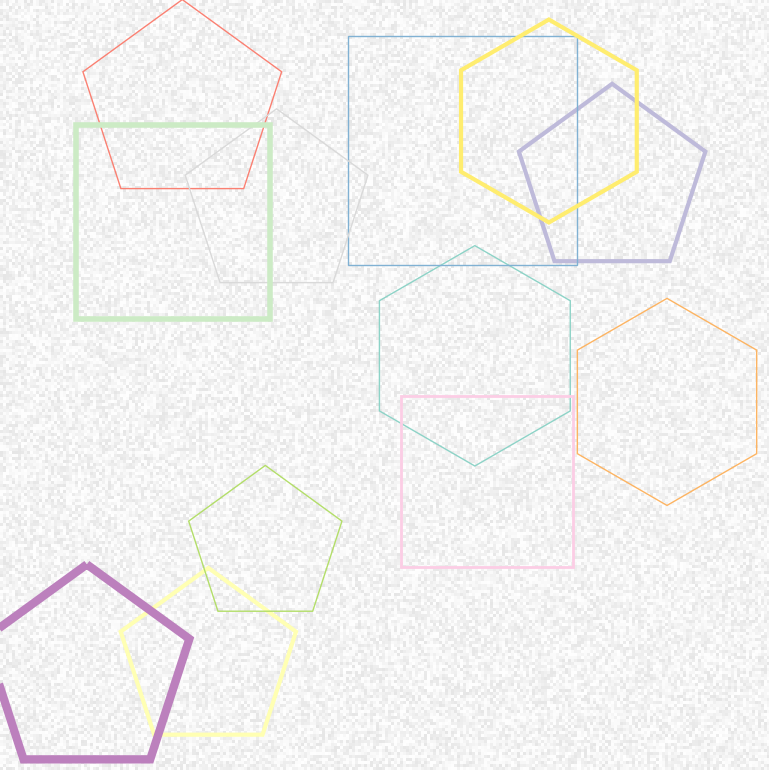[{"shape": "hexagon", "thickness": 0.5, "radius": 0.72, "center": [0.617, 0.538]}, {"shape": "pentagon", "thickness": 1.5, "radius": 0.6, "center": [0.271, 0.143]}, {"shape": "pentagon", "thickness": 1.5, "radius": 0.64, "center": [0.795, 0.764]}, {"shape": "pentagon", "thickness": 0.5, "radius": 0.68, "center": [0.237, 0.865]}, {"shape": "square", "thickness": 0.5, "radius": 0.74, "center": [0.601, 0.805]}, {"shape": "hexagon", "thickness": 0.5, "radius": 0.67, "center": [0.866, 0.478]}, {"shape": "pentagon", "thickness": 0.5, "radius": 0.52, "center": [0.345, 0.291]}, {"shape": "square", "thickness": 1, "radius": 0.56, "center": [0.633, 0.375]}, {"shape": "pentagon", "thickness": 0.5, "radius": 0.62, "center": [0.359, 0.734]}, {"shape": "pentagon", "thickness": 3, "radius": 0.7, "center": [0.113, 0.127]}, {"shape": "square", "thickness": 2, "radius": 0.63, "center": [0.225, 0.712]}, {"shape": "hexagon", "thickness": 1.5, "radius": 0.66, "center": [0.713, 0.843]}]